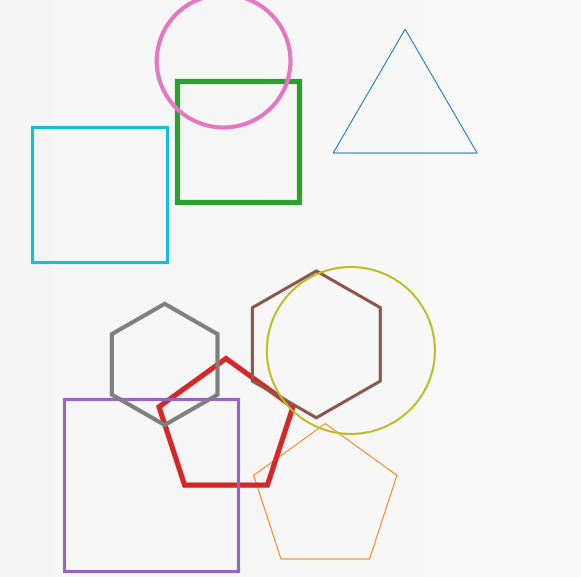[{"shape": "triangle", "thickness": 0.5, "radius": 0.71, "center": [0.697, 0.806]}, {"shape": "pentagon", "thickness": 0.5, "radius": 0.65, "center": [0.56, 0.136]}, {"shape": "square", "thickness": 2.5, "radius": 0.53, "center": [0.41, 0.754]}, {"shape": "pentagon", "thickness": 2.5, "radius": 0.61, "center": [0.389, 0.257]}, {"shape": "square", "thickness": 1.5, "radius": 0.75, "center": [0.259, 0.159]}, {"shape": "hexagon", "thickness": 1.5, "radius": 0.64, "center": [0.544, 0.403]}, {"shape": "circle", "thickness": 2, "radius": 0.58, "center": [0.385, 0.893]}, {"shape": "hexagon", "thickness": 2, "radius": 0.52, "center": [0.283, 0.368]}, {"shape": "circle", "thickness": 1, "radius": 0.72, "center": [0.604, 0.392]}, {"shape": "square", "thickness": 1.5, "radius": 0.58, "center": [0.172, 0.662]}]